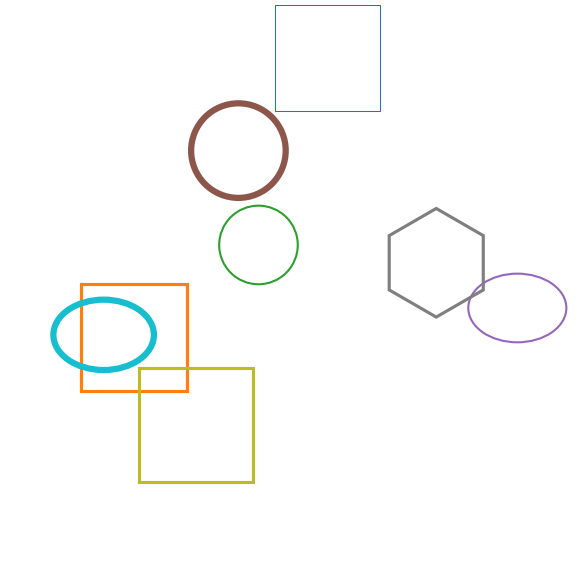[{"shape": "square", "thickness": 0.5, "radius": 0.45, "center": [0.568, 0.899]}, {"shape": "square", "thickness": 1.5, "radius": 0.46, "center": [0.232, 0.415]}, {"shape": "circle", "thickness": 1, "radius": 0.34, "center": [0.448, 0.575]}, {"shape": "oval", "thickness": 1, "radius": 0.42, "center": [0.896, 0.466]}, {"shape": "circle", "thickness": 3, "radius": 0.41, "center": [0.413, 0.738]}, {"shape": "hexagon", "thickness": 1.5, "radius": 0.47, "center": [0.755, 0.544]}, {"shape": "square", "thickness": 1.5, "radius": 0.49, "center": [0.34, 0.264]}, {"shape": "oval", "thickness": 3, "radius": 0.44, "center": [0.179, 0.419]}]